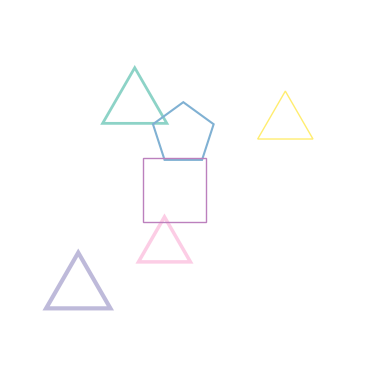[{"shape": "triangle", "thickness": 2, "radius": 0.48, "center": [0.35, 0.728]}, {"shape": "triangle", "thickness": 3, "radius": 0.48, "center": [0.203, 0.247]}, {"shape": "pentagon", "thickness": 1.5, "radius": 0.41, "center": [0.476, 0.652]}, {"shape": "triangle", "thickness": 2.5, "radius": 0.39, "center": [0.427, 0.359]}, {"shape": "square", "thickness": 1, "radius": 0.41, "center": [0.453, 0.506]}, {"shape": "triangle", "thickness": 1, "radius": 0.41, "center": [0.741, 0.68]}]